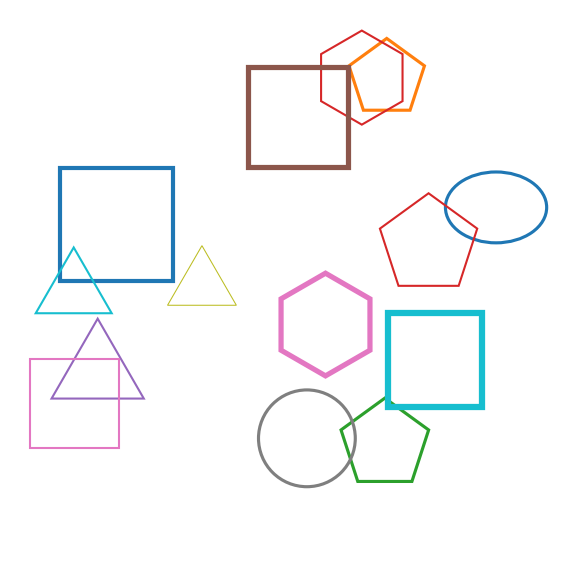[{"shape": "square", "thickness": 2, "radius": 0.49, "center": [0.202, 0.61]}, {"shape": "oval", "thickness": 1.5, "radius": 0.44, "center": [0.859, 0.64]}, {"shape": "pentagon", "thickness": 1.5, "radius": 0.34, "center": [0.67, 0.864]}, {"shape": "pentagon", "thickness": 1.5, "radius": 0.4, "center": [0.666, 0.23]}, {"shape": "hexagon", "thickness": 1, "radius": 0.41, "center": [0.627, 0.865]}, {"shape": "pentagon", "thickness": 1, "radius": 0.44, "center": [0.742, 0.576]}, {"shape": "triangle", "thickness": 1, "radius": 0.46, "center": [0.169, 0.355]}, {"shape": "square", "thickness": 2.5, "radius": 0.43, "center": [0.516, 0.797]}, {"shape": "hexagon", "thickness": 2.5, "radius": 0.44, "center": [0.564, 0.437]}, {"shape": "square", "thickness": 1, "radius": 0.38, "center": [0.129, 0.301]}, {"shape": "circle", "thickness": 1.5, "radius": 0.42, "center": [0.531, 0.24]}, {"shape": "triangle", "thickness": 0.5, "radius": 0.34, "center": [0.35, 0.505]}, {"shape": "triangle", "thickness": 1, "radius": 0.38, "center": [0.128, 0.495]}, {"shape": "square", "thickness": 3, "radius": 0.4, "center": [0.753, 0.376]}]